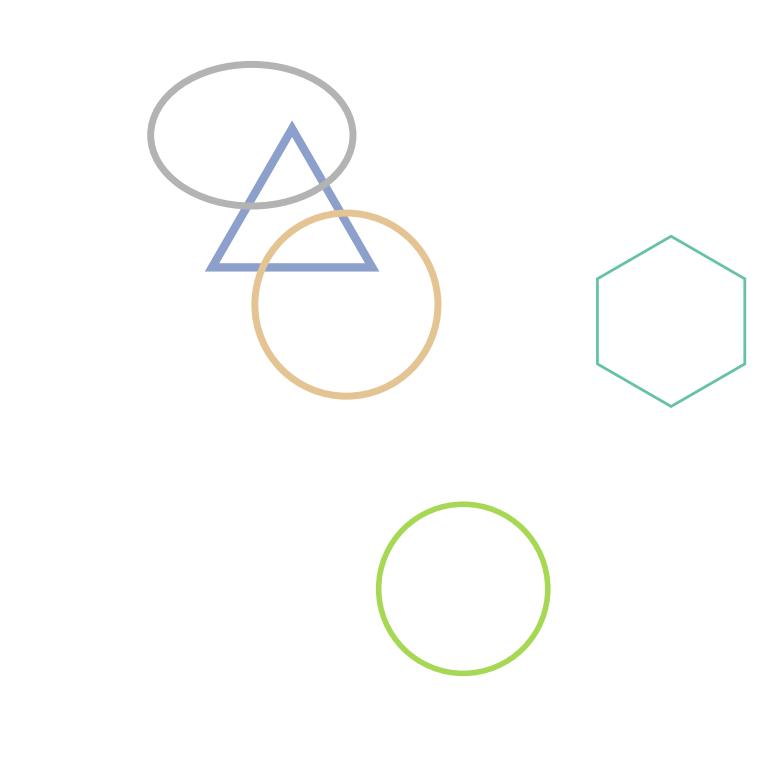[{"shape": "hexagon", "thickness": 1, "radius": 0.55, "center": [0.872, 0.583]}, {"shape": "triangle", "thickness": 3, "radius": 0.6, "center": [0.379, 0.713]}, {"shape": "circle", "thickness": 2, "radius": 0.55, "center": [0.602, 0.235]}, {"shape": "circle", "thickness": 2.5, "radius": 0.59, "center": [0.45, 0.604]}, {"shape": "oval", "thickness": 2.5, "radius": 0.66, "center": [0.327, 0.824]}]